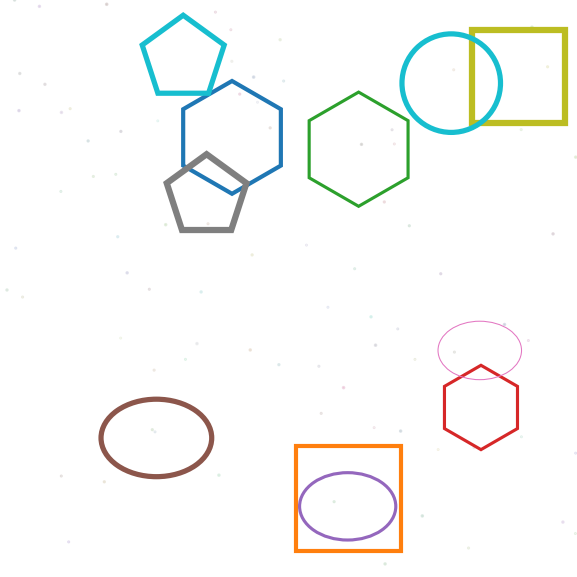[{"shape": "hexagon", "thickness": 2, "radius": 0.49, "center": [0.402, 0.761]}, {"shape": "square", "thickness": 2, "radius": 0.46, "center": [0.603, 0.136]}, {"shape": "hexagon", "thickness": 1.5, "radius": 0.49, "center": [0.621, 0.741]}, {"shape": "hexagon", "thickness": 1.5, "radius": 0.37, "center": [0.833, 0.294]}, {"shape": "oval", "thickness": 1.5, "radius": 0.42, "center": [0.602, 0.122]}, {"shape": "oval", "thickness": 2.5, "radius": 0.48, "center": [0.271, 0.241]}, {"shape": "oval", "thickness": 0.5, "radius": 0.36, "center": [0.831, 0.392]}, {"shape": "pentagon", "thickness": 3, "radius": 0.36, "center": [0.358, 0.66]}, {"shape": "square", "thickness": 3, "radius": 0.4, "center": [0.898, 0.867]}, {"shape": "circle", "thickness": 2.5, "radius": 0.43, "center": [0.781, 0.855]}, {"shape": "pentagon", "thickness": 2.5, "radius": 0.37, "center": [0.317, 0.898]}]